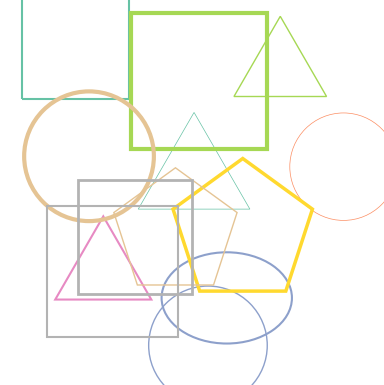[{"shape": "triangle", "thickness": 0.5, "radius": 0.84, "center": [0.504, 0.541]}, {"shape": "square", "thickness": 1.5, "radius": 0.7, "center": [0.195, 0.883]}, {"shape": "circle", "thickness": 0.5, "radius": 0.7, "center": [0.892, 0.567]}, {"shape": "oval", "thickness": 1.5, "radius": 0.85, "center": [0.589, 0.226]}, {"shape": "circle", "thickness": 1, "radius": 0.77, "center": [0.54, 0.103]}, {"shape": "triangle", "thickness": 1.5, "radius": 0.72, "center": [0.268, 0.294]}, {"shape": "square", "thickness": 3, "radius": 0.88, "center": [0.516, 0.788]}, {"shape": "triangle", "thickness": 1, "radius": 0.69, "center": [0.728, 0.819]}, {"shape": "pentagon", "thickness": 2.5, "radius": 0.95, "center": [0.63, 0.398]}, {"shape": "circle", "thickness": 3, "radius": 0.84, "center": [0.231, 0.594]}, {"shape": "pentagon", "thickness": 1, "radius": 0.84, "center": [0.456, 0.396]}, {"shape": "square", "thickness": 2, "radius": 0.74, "center": [0.351, 0.385]}, {"shape": "square", "thickness": 1.5, "radius": 0.85, "center": [0.293, 0.296]}]